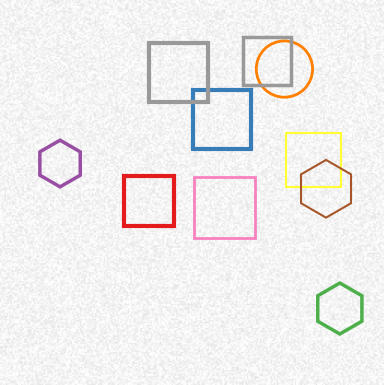[{"shape": "square", "thickness": 3, "radius": 0.32, "center": [0.387, 0.478]}, {"shape": "square", "thickness": 3, "radius": 0.38, "center": [0.576, 0.689]}, {"shape": "hexagon", "thickness": 2.5, "radius": 0.33, "center": [0.883, 0.199]}, {"shape": "hexagon", "thickness": 2.5, "radius": 0.3, "center": [0.156, 0.575]}, {"shape": "circle", "thickness": 2, "radius": 0.37, "center": [0.739, 0.821]}, {"shape": "square", "thickness": 1.5, "radius": 0.35, "center": [0.814, 0.585]}, {"shape": "hexagon", "thickness": 1.5, "radius": 0.37, "center": [0.847, 0.51]}, {"shape": "square", "thickness": 2, "radius": 0.39, "center": [0.583, 0.461]}, {"shape": "square", "thickness": 2.5, "radius": 0.31, "center": [0.694, 0.843]}, {"shape": "square", "thickness": 3, "radius": 0.38, "center": [0.463, 0.812]}]